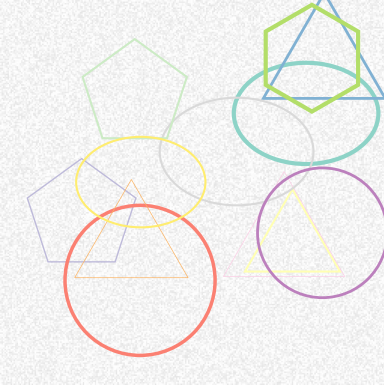[{"shape": "oval", "thickness": 3, "radius": 0.94, "center": [0.795, 0.705]}, {"shape": "triangle", "thickness": 1.5, "radius": 0.71, "center": [0.76, 0.366]}, {"shape": "pentagon", "thickness": 1, "radius": 0.74, "center": [0.212, 0.44]}, {"shape": "circle", "thickness": 2.5, "radius": 0.97, "center": [0.364, 0.272]}, {"shape": "triangle", "thickness": 2, "radius": 0.91, "center": [0.842, 0.836]}, {"shape": "triangle", "thickness": 0.5, "radius": 0.85, "center": [0.341, 0.364]}, {"shape": "hexagon", "thickness": 3, "radius": 0.69, "center": [0.81, 0.849]}, {"shape": "triangle", "thickness": 0.5, "radius": 0.91, "center": [0.738, 0.373]}, {"shape": "oval", "thickness": 1.5, "radius": 1.0, "center": [0.615, 0.606]}, {"shape": "circle", "thickness": 2, "radius": 0.84, "center": [0.837, 0.395]}, {"shape": "pentagon", "thickness": 1.5, "radius": 0.71, "center": [0.35, 0.756]}, {"shape": "oval", "thickness": 1.5, "radius": 0.84, "center": [0.366, 0.527]}]